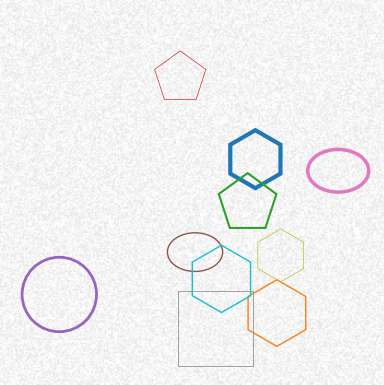[{"shape": "hexagon", "thickness": 3, "radius": 0.38, "center": [0.663, 0.587]}, {"shape": "hexagon", "thickness": 1, "radius": 0.43, "center": [0.719, 0.187]}, {"shape": "pentagon", "thickness": 1.5, "radius": 0.39, "center": [0.643, 0.472]}, {"shape": "pentagon", "thickness": 0.5, "radius": 0.35, "center": [0.468, 0.798]}, {"shape": "circle", "thickness": 2, "radius": 0.48, "center": [0.154, 0.235]}, {"shape": "oval", "thickness": 1, "radius": 0.36, "center": [0.507, 0.345]}, {"shape": "oval", "thickness": 2.5, "radius": 0.4, "center": [0.878, 0.556]}, {"shape": "square", "thickness": 0.5, "radius": 0.49, "center": [0.56, 0.147]}, {"shape": "hexagon", "thickness": 0.5, "radius": 0.34, "center": [0.729, 0.337]}, {"shape": "hexagon", "thickness": 1, "radius": 0.44, "center": [0.575, 0.276]}]